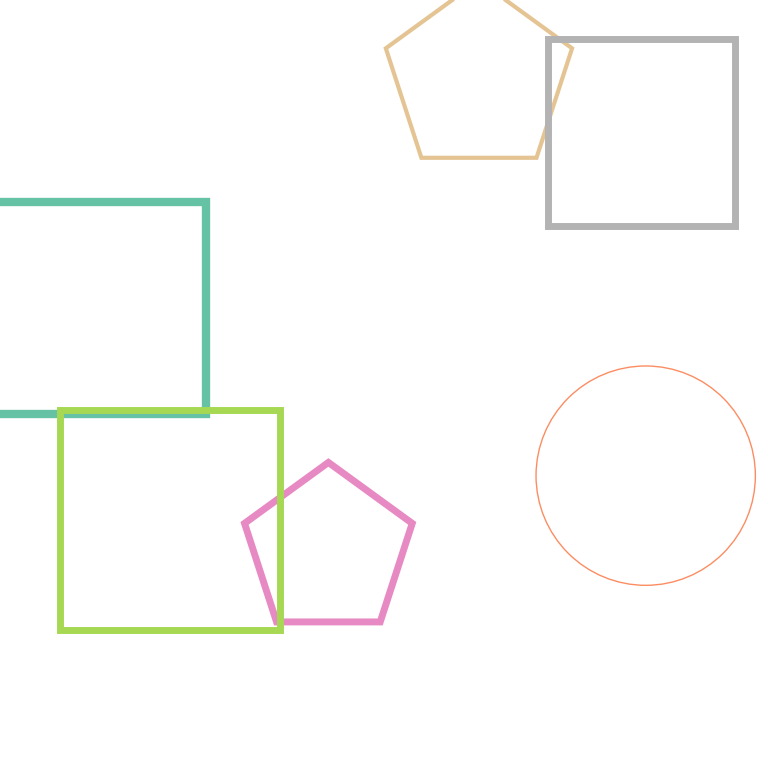[{"shape": "square", "thickness": 3, "radius": 0.69, "center": [0.129, 0.6]}, {"shape": "circle", "thickness": 0.5, "radius": 0.71, "center": [0.839, 0.382]}, {"shape": "pentagon", "thickness": 2.5, "radius": 0.57, "center": [0.426, 0.285]}, {"shape": "square", "thickness": 2.5, "radius": 0.72, "center": [0.221, 0.325]}, {"shape": "pentagon", "thickness": 1.5, "radius": 0.64, "center": [0.622, 0.898]}, {"shape": "square", "thickness": 2.5, "radius": 0.61, "center": [0.833, 0.827]}]